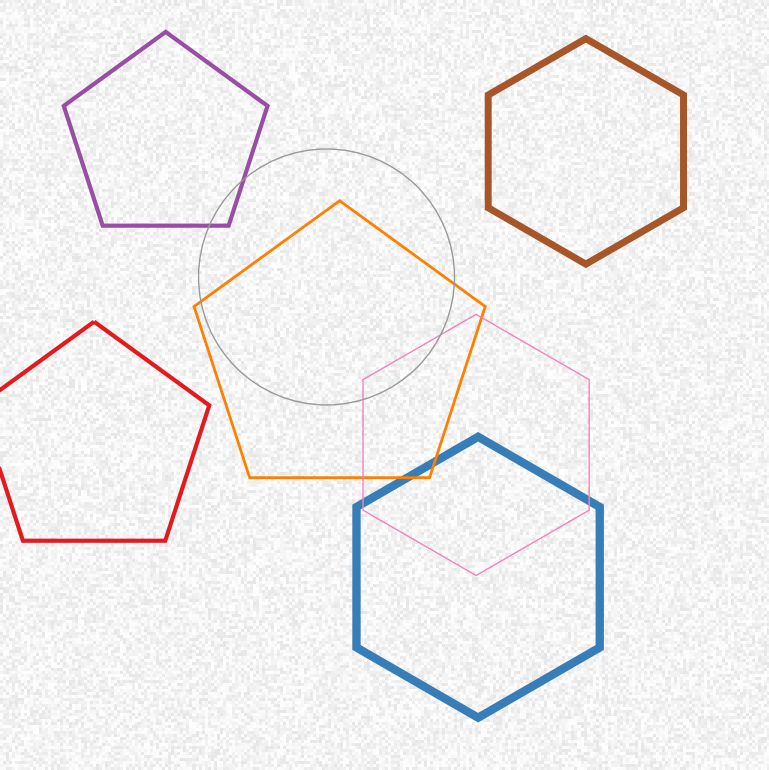[{"shape": "pentagon", "thickness": 1.5, "radius": 0.79, "center": [0.122, 0.425]}, {"shape": "hexagon", "thickness": 3, "radius": 0.91, "center": [0.621, 0.25]}, {"shape": "pentagon", "thickness": 1.5, "radius": 0.7, "center": [0.215, 0.819]}, {"shape": "pentagon", "thickness": 1, "radius": 0.99, "center": [0.441, 0.54]}, {"shape": "hexagon", "thickness": 2.5, "radius": 0.73, "center": [0.761, 0.803]}, {"shape": "hexagon", "thickness": 0.5, "radius": 0.85, "center": [0.618, 0.422]}, {"shape": "circle", "thickness": 0.5, "radius": 0.83, "center": [0.424, 0.64]}]